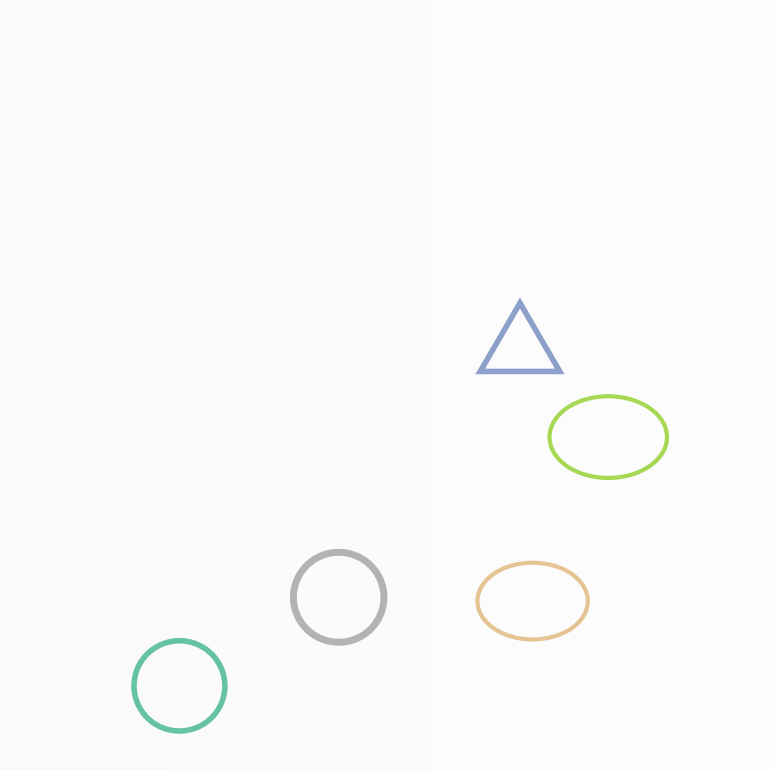[{"shape": "circle", "thickness": 2, "radius": 0.29, "center": [0.232, 0.109]}, {"shape": "triangle", "thickness": 2, "radius": 0.3, "center": [0.671, 0.547]}, {"shape": "oval", "thickness": 1.5, "radius": 0.38, "center": [0.785, 0.432]}, {"shape": "oval", "thickness": 1.5, "radius": 0.36, "center": [0.687, 0.219]}, {"shape": "circle", "thickness": 2.5, "radius": 0.29, "center": [0.437, 0.224]}]